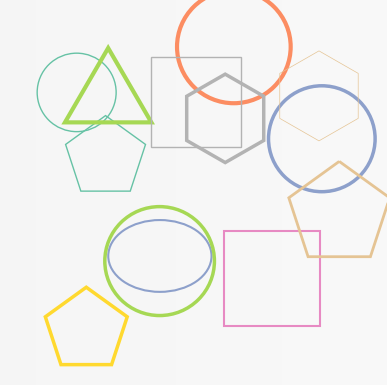[{"shape": "circle", "thickness": 1, "radius": 0.51, "center": [0.198, 0.76]}, {"shape": "pentagon", "thickness": 1, "radius": 0.54, "center": [0.272, 0.591]}, {"shape": "circle", "thickness": 3, "radius": 0.73, "center": [0.603, 0.879]}, {"shape": "oval", "thickness": 1.5, "radius": 0.67, "center": [0.413, 0.335]}, {"shape": "circle", "thickness": 2.5, "radius": 0.69, "center": [0.83, 0.64]}, {"shape": "square", "thickness": 1.5, "radius": 0.62, "center": [0.702, 0.276]}, {"shape": "triangle", "thickness": 3, "radius": 0.64, "center": [0.279, 0.747]}, {"shape": "circle", "thickness": 2.5, "radius": 0.71, "center": [0.412, 0.322]}, {"shape": "pentagon", "thickness": 2.5, "radius": 0.56, "center": [0.223, 0.143]}, {"shape": "hexagon", "thickness": 0.5, "radius": 0.58, "center": [0.823, 0.751]}, {"shape": "pentagon", "thickness": 2, "radius": 0.68, "center": [0.875, 0.444]}, {"shape": "square", "thickness": 1, "radius": 0.58, "center": [0.505, 0.736]}, {"shape": "hexagon", "thickness": 2.5, "radius": 0.57, "center": [0.581, 0.693]}]